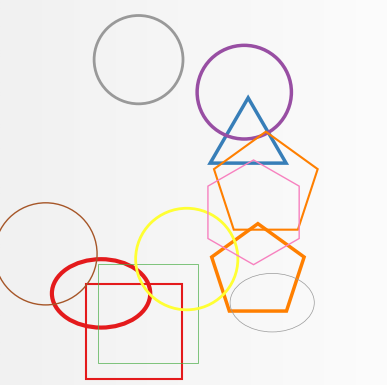[{"shape": "oval", "thickness": 3, "radius": 0.63, "center": [0.261, 0.238]}, {"shape": "square", "thickness": 1.5, "radius": 0.62, "center": [0.346, 0.138]}, {"shape": "triangle", "thickness": 2.5, "radius": 0.57, "center": [0.64, 0.633]}, {"shape": "square", "thickness": 0.5, "radius": 0.64, "center": [0.381, 0.185]}, {"shape": "circle", "thickness": 2.5, "radius": 0.61, "center": [0.63, 0.761]}, {"shape": "pentagon", "thickness": 2.5, "radius": 0.63, "center": [0.666, 0.294]}, {"shape": "pentagon", "thickness": 1.5, "radius": 0.7, "center": [0.686, 0.517]}, {"shape": "circle", "thickness": 2, "radius": 0.66, "center": [0.482, 0.327]}, {"shape": "circle", "thickness": 1, "radius": 0.66, "center": [0.118, 0.341]}, {"shape": "hexagon", "thickness": 1, "radius": 0.68, "center": [0.654, 0.449]}, {"shape": "circle", "thickness": 2, "radius": 0.57, "center": [0.358, 0.845]}, {"shape": "oval", "thickness": 0.5, "radius": 0.54, "center": [0.702, 0.214]}]